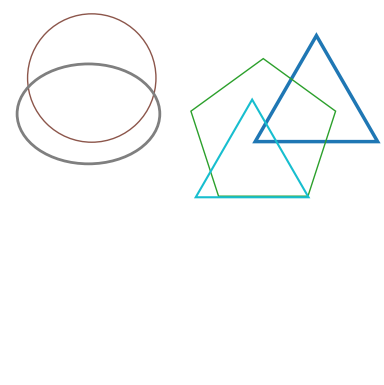[{"shape": "triangle", "thickness": 2.5, "radius": 0.92, "center": [0.822, 0.724]}, {"shape": "pentagon", "thickness": 1, "radius": 0.99, "center": [0.684, 0.65]}, {"shape": "circle", "thickness": 1, "radius": 0.83, "center": [0.238, 0.797]}, {"shape": "oval", "thickness": 2, "radius": 0.93, "center": [0.23, 0.704]}, {"shape": "triangle", "thickness": 1.5, "radius": 0.85, "center": [0.655, 0.572]}]